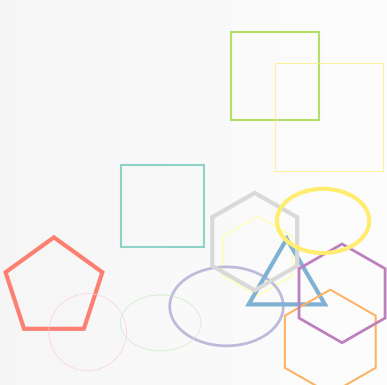[{"shape": "square", "thickness": 1.5, "radius": 0.53, "center": [0.419, 0.464]}, {"shape": "hexagon", "thickness": 1, "radius": 0.52, "center": [0.665, 0.335]}, {"shape": "oval", "thickness": 2, "radius": 0.73, "center": [0.585, 0.204]}, {"shape": "pentagon", "thickness": 3, "radius": 0.66, "center": [0.139, 0.252]}, {"shape": "triangle", "thickness": 3, "radius": 0.57, "center": [0.74, 0.266]}, {"shape": "hexagon", "thickness": 1.5, "radius": 0.68, "center": [0.852, 0.112]}, {"shape": "square", "thickness": 1.5, "radius": 0.57, "center": [0.709, 0.803]}, {"shape": "circle", "thickness": 0.5, "radius": 0.5, "center": [0.226, 0.137]}, {"shape": "hexagon", "thickness": 3, "radius": 0.63, "center": [0.657, 0.373]}, {"shape": "hexagon", "thickness": 2, "radius": 0.64, "center": [0.883, 0.238]}, {"shape": "oval", "thickness": 0.5, "radius": 0.52, "center": [0.415, 0.161]}, {"shape": "square", "thickness": 0.5, "radius": 0.7, "center": [0.849, 0.696]}, {"shape": "oval", "thickness": 3, "radius": 0.6, "center": [0.834, 0.426]}]